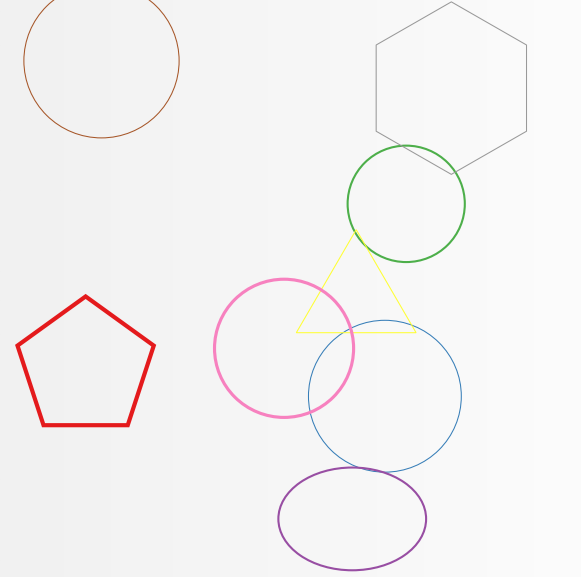[{"shape": "pentagon", "thickness": 2, "radius": 0.62, "center": [0.147, 0.363]}, {"shape": "circle", "thickness": 0.5, "radius": 0.66, "center": [0.662, 0.313]}, {"shape": "circle", "thickness": 1, "radius": 0.5, "center": [0.699, 0.646]}, {"shape": "oval", "thickness": 1, "radius": 0.64, "center": [0.606, 0.101]}, {"shape": "triangle", "thickness": 0.5, "radius": 0.59, "center": [0.613, 0.483]}, {"shape": "circle", "thickness": 0.5, "radius": 0.67, "center": [0.175, 0.894]}, {"shape": "circle", "thickness": 1.5, "radius": 0.6, "center": [0.489, 0.396]}, {"shape": "hexagon", "thickness": 0.5, "radius": 0.75, "center": [0.777, 0.847]}]